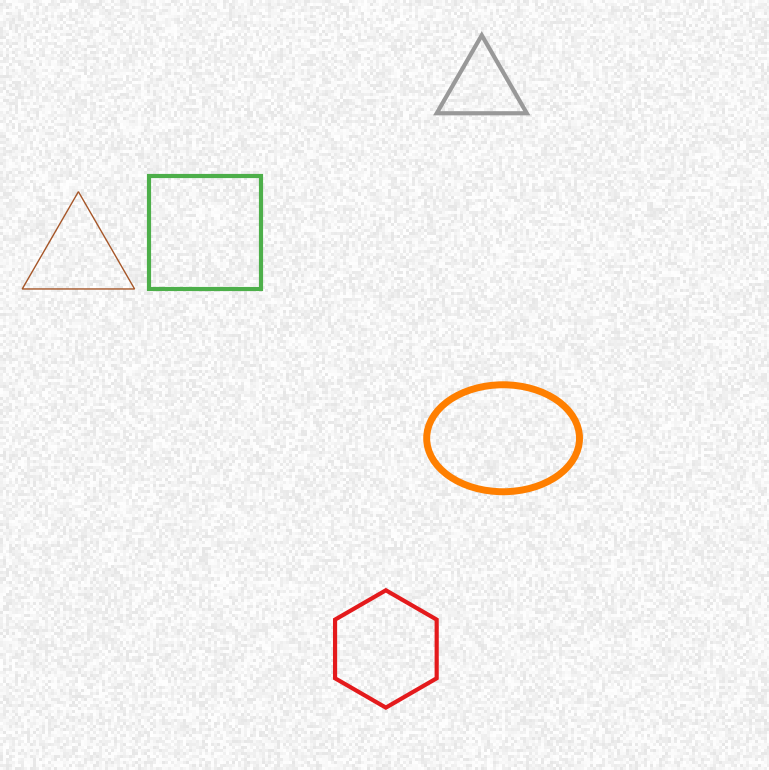[{"shape": "hexagon", "thickness": 1.5, "radius": 0.38, "center": [0.501, 0.157]}, {"shape": "square", "thickness": 1.5, "radius": 0.36, "center": [0.266, 0.698]}, {"shape": "oval", "thickness": 2.5, "radius": 0.5, "center": [0.653, 0.431]}, {"shape": "triangle", "thickness": 0.5, "radius": 0.42, "center": [0.102, 0.667]}, {"shape": "triangle", "thickness": 1.5, "radius": 0.34, "center": [0.626, 0.887]}]